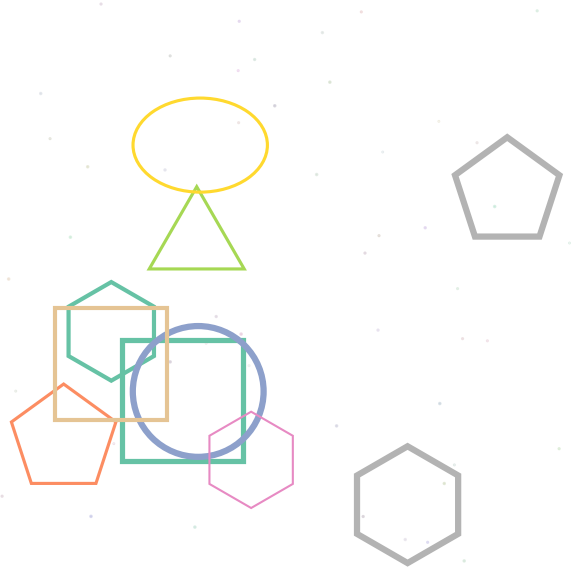[{"shape": "hexagon", "thickness": 2, "radius": 0.43, "center": [0.193, 0.425]}, {"shape": "square", "thickness": 2.5, "radius": 0.52, "center": [0.316, 0.305]}, {"shape": "pentagon", "thickness": 1.5, "radius": 0.48, "center": [0.11, 0.239]}, {"shape": "circle", "thickness": 3, "radius": 0.57, "center": [0.343, 0.321]}, {"shape": "hexagon", "thickness": 1, "radius": 0.42, "center": [0.435, 0.203]}, {"shape": "triangle", "thickness": 1.5, "radius": 0.47, "center": [0.341, 0.581]}, {"shape": "oval", "thickness": 1.5, "radius": 0.58, "center": [0.347, 0.748]}, {"shape": "square", "thickness": 2, "radius": 0.49, "center": [0.192, 0.369]}, {"shape": "pentagon", "thickness": 3, "radius": 0.48, "center": [0.878, 0.666]}, {"shape": "hexagon", "thickness": 3, "radius": 0.51, "center": [0.706, 0.125]}]